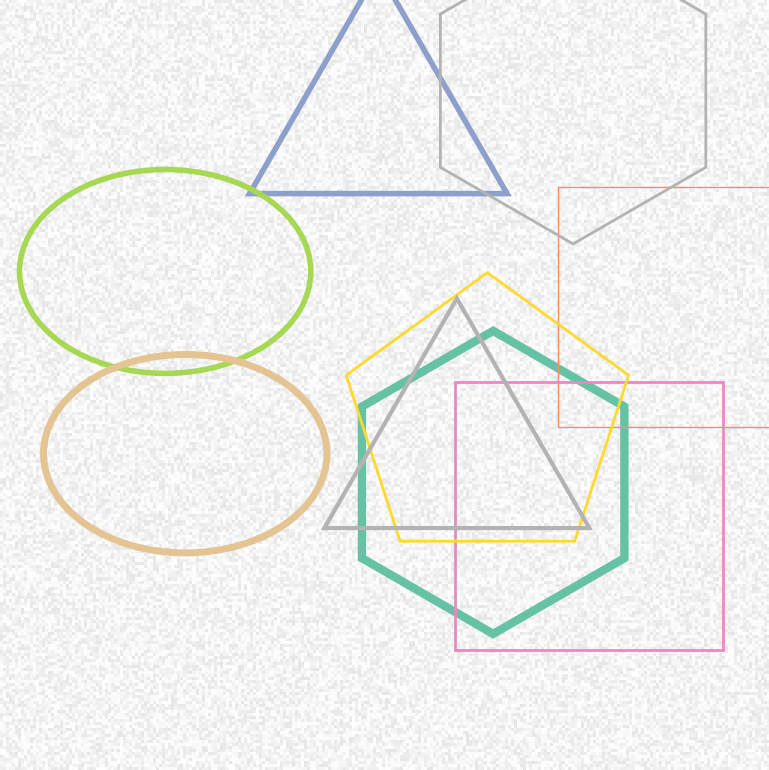[{"shape": "hexagon", "thickness": 3, "radius": 0.98, "center": [0.64, 0.374]}, {"shape": "square", "thickness": 0.5, "radius": 0.78, "center": [0.881, 0.601]}, {"shape": "triangle", "thickness": 2, "radius": 0.97, "center": [0.491, 0.845]}, {"shape": "square", "thickness": 1, "radius": 0.87, "center": [0.765, 0.33]}, {"shape": "oval", "thickness": 2, "radius": 0.95, "center": [0.214, 0.647]}, {"shape": "pentagon", "thickness": 1, "radius": 0.96, "center": [0.633, 0.453]}, {"shape": "oval", "thickness": 2.5, "radius": 0.92, "center": [0.241, 0.411]}, {"shape": "triangle", "thickness": 1.5, "radius": 0.99, "center": [0.593, 0.414]}, {"shape": "hexagon", "thickness": 1, "radius": 1.0, "center": [0.744, 0.882]}]